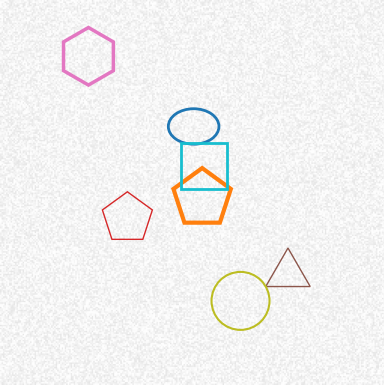[{"shape": "oval", "thickness": 2, "radius": 0.33, "center": [0.503, 0.672]}, {"shape": "pentagon", "thickness": 3, "radius": 0.39, "center": [0.525, 0.485]}, {"shape": "pentagon", "thickness": 1, "radius": 0.34, "center": [0.331, 0.434]}, {"shape": "triangle", "thickness": 1, "radius": 0.33, "center": [0.748, 0.289]}, {"shape": "hexagon", "thickness": 2.5, "radius": 0.37, "center": [0.23, 0.854]}, {"shape": "circle", "thickness": 1.5, "radius": 0.38, "center": [0.625, 0.218]}, {"shape": "square", "thickness": 2, "radius": 0.3, "center": [0.531, 0.569]}]